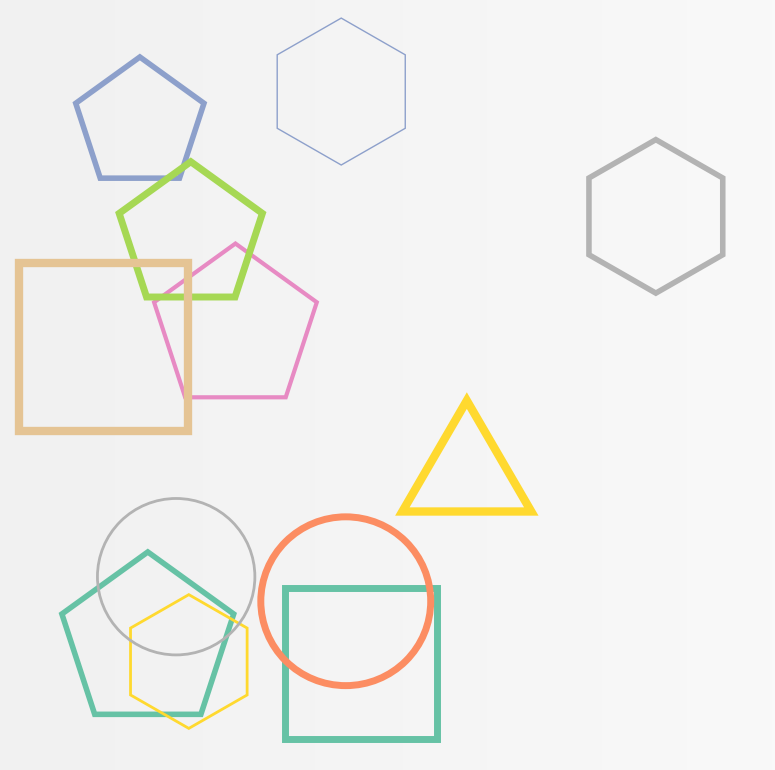[{"shape": "square", "thickness": 2.5, "radius": 0.49, "center": [0.466, 0.138]}, {"shape": "pentagon", "thickness": 2, "radius": 0.58, "center": [0.191, 0.167]}, {"shape": "circle", "thickness": 2.5, "radius": 0.55, "center": [0.446, 0.219]}, {"shape": "hexagon", "thickness": 0.5, "radius": 0.48, "center": [0.44, 0.881]}, {"shape": "pentagon", "thickness": 2, "radius": 0.43, "center": [0.18, 0.839]}, {"shape": "pentagon", "thickness": 1.5, "radius": 0.55, "center": [0.304, 0.573]}, {"shape": "pentagon", "thickness": 2.5, "radius": 0.49, "center": [0.246, 0.693]}, {"shape": "hexagon", "thickness": 1, "radius": 0.43, "center": [0.244, 0.141]}, {"shape": "triangle", "thickness": 3, "radius": 0.48, "center": [0.602, 0.384]}, {"shape": "square", "thickness": 3, "radius": 0.55, "center": [0.133, 0.55]}, {"shape": "circle", "thickness": 1, "radius": 0.51, "center": [0.227, 0.251]}, {"shape": "hexagon", "thickness": 2, "radius": 0.5, "center": [0.846, 0.719]}]